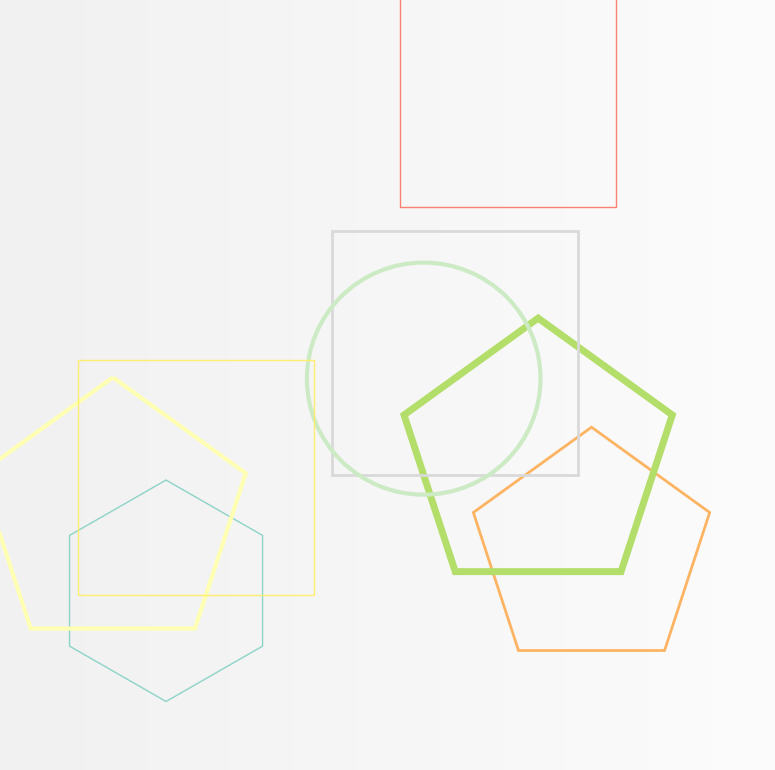[{"shape": "hexagon", "thickness": 0.5, "radius": 0.72, "center": [0.214, 0.233]}, {"shape": "pentagon", "thickness": 1.5, "radius": 0.9, "center": [0.146, 0.33]}, {"shape": "square", "thickness": 0.5, "radius": 0.7, "center": [0.655, 0.87]}, {"shape": "pentagon", "thickness": 1, "radius": 0.8, "center": [0.763, 0.285]}, {"shape": "pentagon", "thickness": 2.5, "radius": 0.91, "center": [0.694, 0.405]}, {"shape": "square", "thickness": 1, "radius": 0.79, "center": [0.587, 0.541]}, {"shape": "circle", "thickness": 1.5, "radius": 0.75, "center": [0.547, 0.508]}, {"shape": "square", "thickness": 0.5, "radius": 0.76, "center": [0.253, 0.38]}]